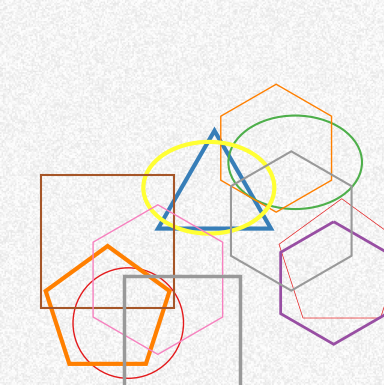[{"shape": "pentagon", "thickness": 0.5, "radius": 0.86, "center": [0.888, 0.313]}, {"shape": "circle", "thickness": 1, "radius": 0.72, "center": [0.333, 0.161]}, {"shape": "triangle", "thickness": 3, "radius": 0.85, "center": [0.557, 0.491]}, {"shape": "oval", "thickness": 1.5, "radius": 0.87, "center": [0.767, 0.578]}, {"shape": "hexagon", "thickness": 2, "radius": 0.8, "center": [0.867, 0.265]}, {"shape": "hexagon", "thickness": 1, "radius": 0.83, "center": [0.717, 0.615]}, {"shape": "pentagon", "thickness": 3, "radius": 0.85, "center": [0.28, 0.192]}, {"shape": "oval", "thickness": 3, "radius": 0.85, "center": [0.542, 0.512]}, {"shape": "square", "thickness": 1.5, "radius": 0.87, "center": [0.279, 0.373]}, {"shape": "hexagon", "thickness": 1, "radius": 0.97, "center": [0.41, 0.274]}, {"shape": "square", "thickness": 2.5, "radius": 0.75, "center": [0.474, 0.132]}, {"shape": "hexagon", "thickness": 1.5, "radius": 0.9, "center": [0.757, 0.426]}]